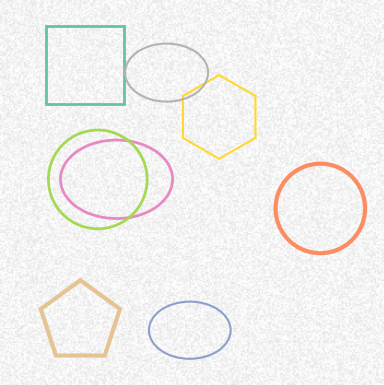[{"shape": "square", "thickness": 2, "radius": 0.51, "center": [0.221, 0.83]}, {"shape": "circle", "thickness": 3, "radius": 0.58, "center": [0.832, 0.459]}, {"shape": "oval", "thickness": 1.5, "radius": 0.53, "center": [0.493, 0.142]}, {"shape": "oval", "thickness": 2, "radius": 0.73, "center": [0.303, 0.534]}, {"shape": "circle", "thickness": 2, "radius": 0.64, "center": [0.254, 0.534]}, {"shape": "hexagon", "thickness": 1.5, "radius": 0.54, "center": [0.569, 0.696]}, {"shape": "pentagon", "thickness": 3, "radius": 0.54, "center": [0.209, 0.164]}, {"shape": "oval", "thickness": 1.5, "radius": 0.54, "center": [0.433, 0.811]}]